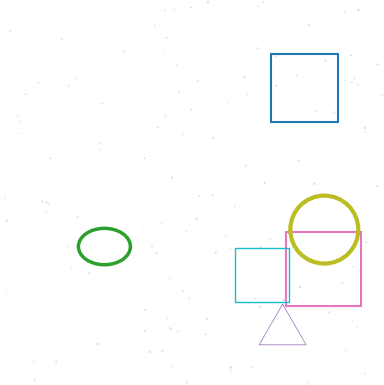[{"shape": "square", "thickness": 1.5, "radius": 0.44, "center": [0.79, 0.771]}, {"shape": "oval", "thickness": 2.5, "radius": 0.34, "center": [0.271, 0.36]}, {"shape": "triangle", "thickness": 0.5, "radius": 0.35, "center": [0.734, 0.14]}, {"shape": "square", "thickness": 1.5, "radius": 0.48, "center": [0.84, 0.301]}, {"shape": "circle", "thickness": 3, "radius": 0.44, "center": [0.842, 0.404]}, {"shape": "square", "thickness": 1, "radius": 0.35, "center": [0.681, 0.287]}]